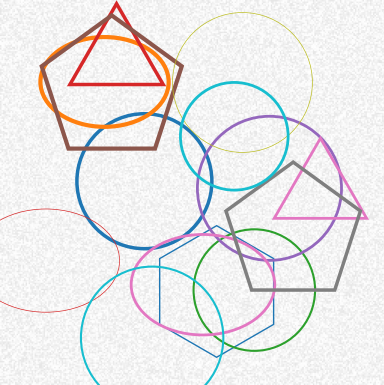[{"shape": "hexagon", "thickness": 1, "radius": 0.85, "center": [0.563, 0.243]}, {"shape": "circle", "thickness": 2.5, "radius": 0.88, "center": [0.375, 0.529]}, {"shape": "oval", "thickness": 3, "radius": 0.83, "center": [0.272, 0.787]}, {"shape": "circle", "thickness": 1.5, "radius": 0.79, "center": [0.661, 0.247]}, {"shape": "triangle", "thickness": 2.5, "radius": 0.7, "center": [0.303, 0.85]}, {"shape": "oval", "thickness": 0.5, "radius": 0.96, "center": [0.119, 0.323]}, {"shape": "circle", "thickness": 2, "radius": 0.94, "center": [0.7, 0.511]}, {"shape": "pentagon", "thickness": 3, "radius": 0.96, "center": [0.29, 0.769]}, {"shape": "triangle", "thickness": 2, "radius": 0.69, "center": [0.832, 0.502]}, {"shape": "oval", "thickness": 2, "radius": 0.93, "center": [0.527, 0.26]}, {"shape": "pentagon", "thickness": 2.5, "radius": 0.92, "center": [0.762, 0.395]}, {"shape": "circle", "thickness": 0.5, "radius": 0.91, "center": [0.63, 0.786]}, {"shape": "circle", "thickness": 1.5, "radius": 0.92, "center": [0.395, 0.123]}, {"shape": "circle", "thickness": 2, "radius": 0.7, "center": [0.609, 0.646]}]